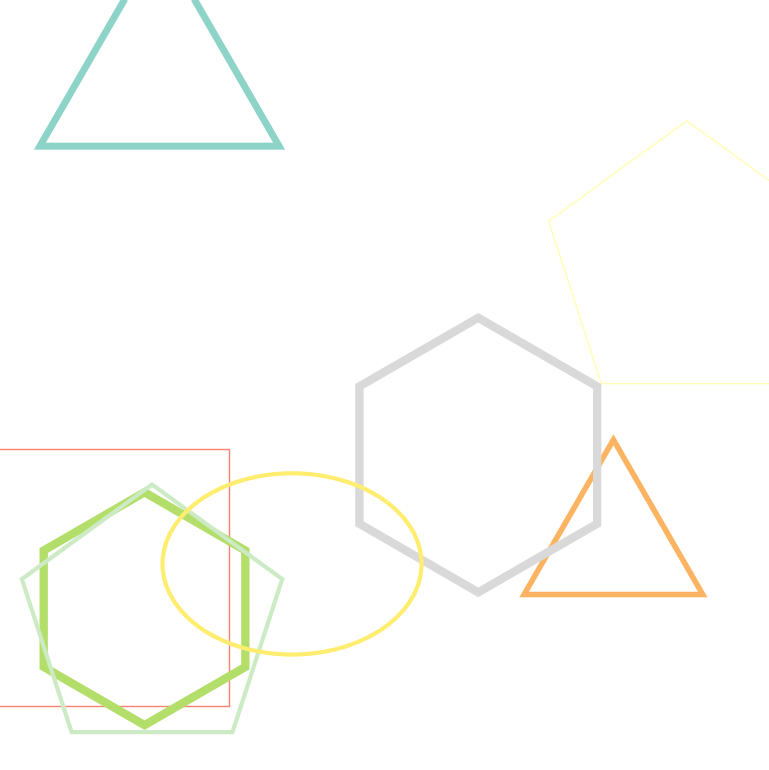[{"shape": "triangle", "thickness": 2.5, "radius": 0.9, "center": [0.207, 0.9]}, {"shape": "pentagon", "thickness": 0.5, "radius": 0.94, "center": [0.892, 0.654]}, {"shape": "square", "thickness": 0.5, "radius": 0.83, "center": [0.13, 0.25]}, {"shape": "triangle", "thickness": 2, "radius": 0.67, "center": [0.797, 0.295]}, {"shape": "hexagon", "thickness": 3, "radius": 0.76, "center": [0.188, 0.209]}, {"shape": "hexagon", "thickness": 3, "radius": 0.89, "center": [0.621, 0.409]}, {"shape": "pentagon", "thickness": 1.5, "radius": 0.89, "center": [0.197, 0.193]}, {"shape": "oval", "thickness": 1.5, "radius": 0.84, "center": [0.379, 0.268]}]